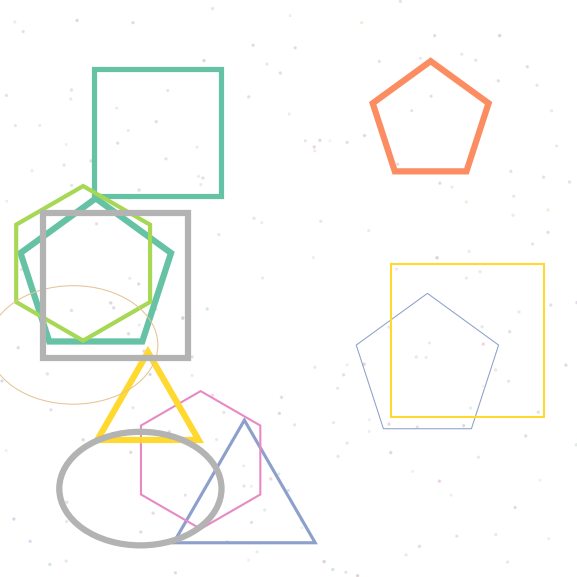[{"shape": "pentagon", "thickness": 3, "radius": 0.69, "center": [0.166, 0.519]}, {"shape": "square", "thickness": 2.5, "radius": 0.55, "center": [0.273, 0.77]}, {"shape": "pentagon", "thickness": 3, "radius": 0.53, "center": [0.746, 0.788]}, {"shape": "pentagon", "thickness": 0.5, "radius": 0.65, "center": [0.74, 0.362]}, {"shape": "triangle", "thickness": 1.5, "radius": 0.71, "center": [0.423, 0.13]}, {"shape": "hexagon", "thickness": 1, "radius": 0.6, "center": [0.347, 0.203]}, {"shape": "hexagon", "thickness": 2, "radius": 0.67, "center": [0.144, 0.543]}, {"shape": "square", "thickness": 1, "radius": 0.66, "center": [0.809, 0.409]}, {"shape": "triangle", "thickness": 3, "radius": 0.51, "center": [0.256, 0.288]}, {"shape": "oval", "thickness": 0.5, "radius": 0.73, "center": [0.127, 0.402]}, {"shape": "square", "thickness": 3, "radius": 0.63, "center": [0.2, 0.505]}, {"shape": "oval", "thickness": 3, "radius": 0.7, "center": [0.243, 0.153]}]